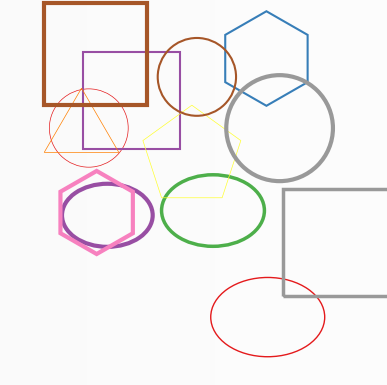[{"shape": "oval", "thickness": 1, "radius": 0.74, "center": [0.691, 0.176]}, {"shape": "circle", "thickness": 0.5, "radius": 0.51, "center": [0.229, 0.667]}, {"shape": "hexagon", "thickness": 1.5, "radius": 0.61, "center": [0.688, 0.848]}, {"shape": "oval", "thickness": 2.5, "radius": 0.66, "center": [0.55, 0.453]}, {"shape": "oval", "thickness": 3, "radius": 0.59, "center": [0.277, 0.441]}, {"shape": "square", "thickness": 1.5, "radius": 0.63, "center": [0.339, 0.738]}, {"shape": "triangle", "thickness": 0.5, "radius": 0.56, "center": [0.21, 0.66]}, {"shape": "pentagon", "thickness": 0.5, "radius": 0.66, "center": [0.495, 0.594]}, {"shape": "square", "thickness": 3, "radius": 0.66, "center": [0.247, 0.86]}, {"shape": "circle", "thickness": 1.5, "radius": 0.51, "center": [0.508, 0.8]}, {"shape": "hexagon", "thickness": 3, "radius": 0.54, "center": [0.249, 0.448]}, {"shape": "circle", "thickness": 3, "radius": 0.69, "center": [0.722, 0.667]}, {"shape": "square", "thickness": 2.5, "radius": 0.7, "center": [0.869, 0.37]}]